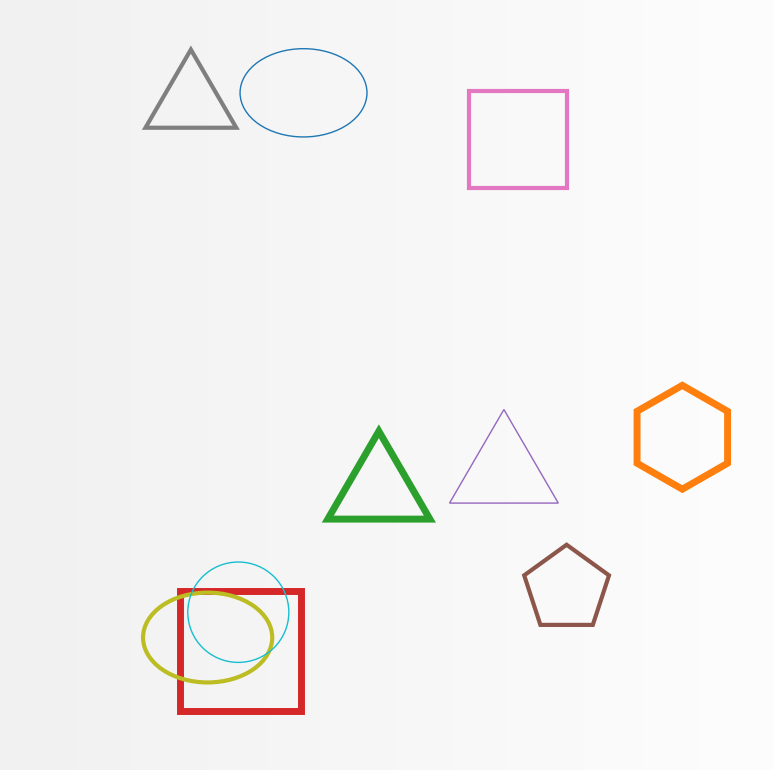[{"shape": "oval", "thickness": 0.5, "radius": 0.41, "center": [0.392, 0.879]}, {"shape": "hexagon", "thickness": 2.5, "radius": 0.34, "center": [0.88, 0.432]}, {"shape": "triangle", "thickness": 2.5, "radius": 0.38, "center": [0.489, 0.364]}, {"shape": "square", "thickness": 2.5, "radius": 0.39, "center": [0.31, 0.155]}, {"shape": "triangle", "thickness": 0.5, "radius": 0.41, "center": [0.65, 0.387]}, {"shape": "pentagon", "thickness": 1.5, "radius": 0.29, "center": [0.731, 0.235]}, {"shape": "square", "thickness": 1.5, "radius": 0.32, "center": [0.668, 0.819]}, {"shape": "triangle", "thickness": 1.5, "radius": 0.34, "center": [0.246, 0.868]}, {"shape": "oval", "thickness": 1.5, "radius": 0.42, "center": [0.268, 0.172]}, {"shape": "circle", "thickness": 0.5, "radius": 0.33, "center": [0.307, 0.205]}]